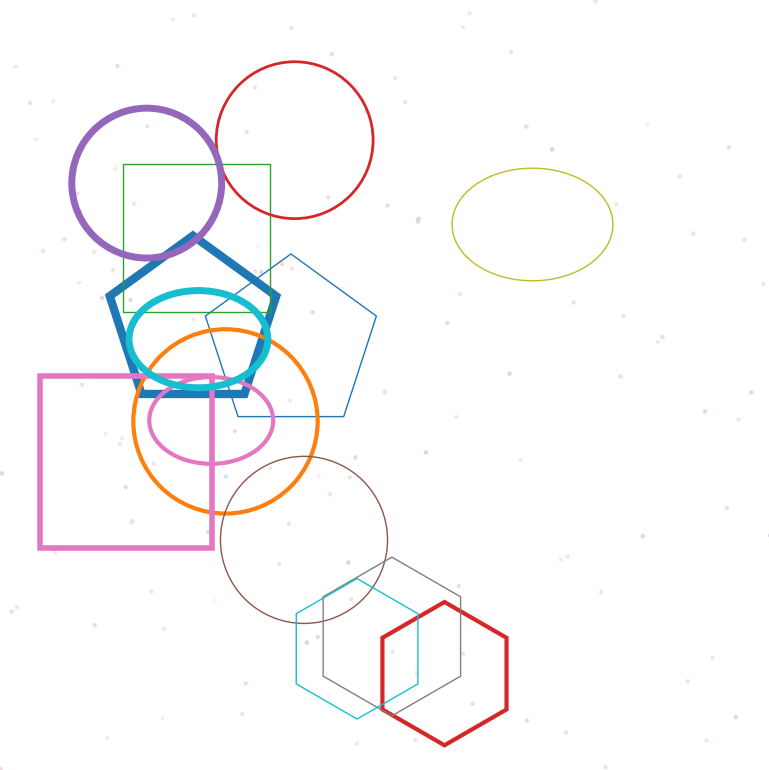[{"shape": "pentagon", "thickness": 0.5, "radius": 0.58, "center": [0.378, 0.553]}, {"shape": "pentagon", "thickness": 3, "radius": 0.57, "center": [0.251, 0.58]}, {"shape": "circle", "thickness": 1.5, "radius": 0.6, "center": [0.293, 0.453]}, {"shape": "square", "thickness": 0.5, "radius": 0.48, "center": [0.255, 0.691]}, {"shape": "circle", "thickness": 1, "radius": 0.51, "center": [0.383, 0.818]}, {"shape": "hexagon", "thickness": 1.5, "radius": 0.47, "center": [0.577, 0.125]}, {"shape": "circle", "thickness": 2.5, "radius": 0.49, "center": [0.191, 0.762]}, {"shape": "circle", "thickness": 0.5, "radius": 0.54, "center": [0.395, 0.299]}, {"shape": "square", "thickness": 2, "radius": 0.56, "center": [0.163, 0.4]}, {"shape": "oval", "thickness": 1.5, "radius": 0.4, "center": [0.274, 0.454]}, {"shape": "hexagon", "thickness": 0.5, "radius": 0.52, "center": [0.509, 0.173]}, {"shape": "oval", "thickness": 0.5, "radius": 0.52, "center": [0.692, 0.708]}, {"shape": "oval", "thickness": 2.5, "radius": 0.45, "center": [0.258, 0.56]}, {"shape": "hexagon", "thickness": 0.5, "radius": 0.46, "center": [0.464, 0.157]}]